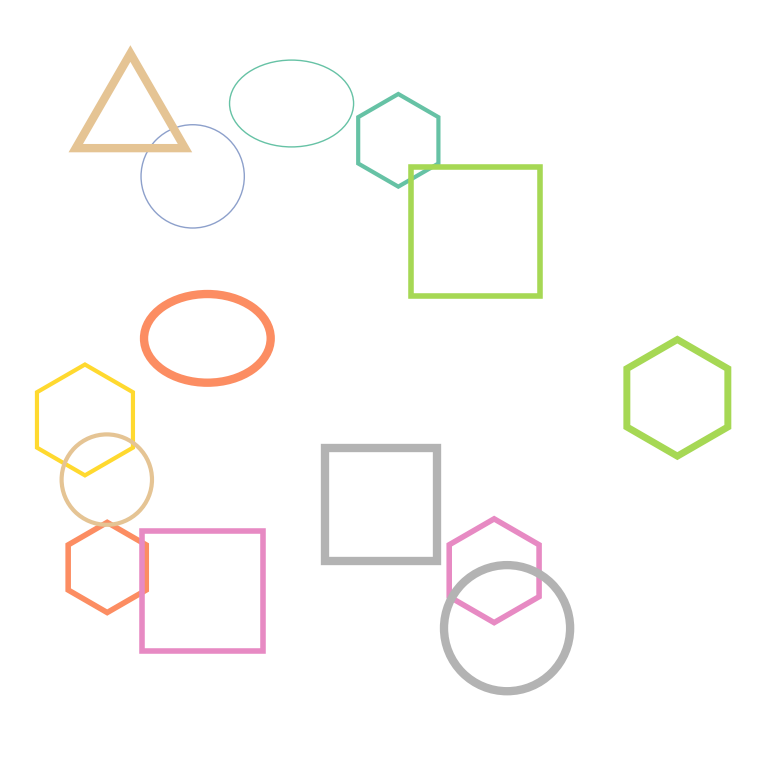[{"shape": "oval", "thickness": 0.5, "radius": 0.4, "center": [0.379, 0.866]}, {"shape": "hexagon", "thickness": 1.5, "radius": 0.3, "center": [0.517, 0.818]}, {"shape": "oval", "thickness": 3, "radius": 0.41, "center": [0.269, 0.561]}, {"shape": "hexagon", "thickness": 2, "radius": 0.29, "center": [0.139, 0.263]}, {"shape": "circle", "thickness": 0.5, "radius": 0.34, "center": [0.25, 0.771]}, {"shape": "hexagon", "thickness": 2, "radius": 0.34, "center": [0.642, 0.259]}, {"shape": "square", "thickness": 2, "radius": 0.39, "center": [0.263, 0.233]}, {"shape": "square", "thickness": 2, "radius": 0.42, "center": [0.617, 0.7]}, {"shape": "hexagon", "thickness": 2.5, "radius": 0.38, "center": [0.88, 0.483]}, {"shape": "hexagon", "thickness": 1.5, "radius": 0.36, "center": [0.11, 0.455]}, {"shape": "circle", "thickness": 1.5, "radius": 0.29, "center": [0.139, 0.377]}, {"shape": "triangle", "thickness": 3, "radius": 0.41, "center": [0.169, 0.849]}, {"shape": "circle", "thickness": 3, "radius": 0.41, "center": [0.659, 0.184]}, {"shape": "square", "thickness": 3, "radius": 0.37, "center": [0.495, 0.345]}]